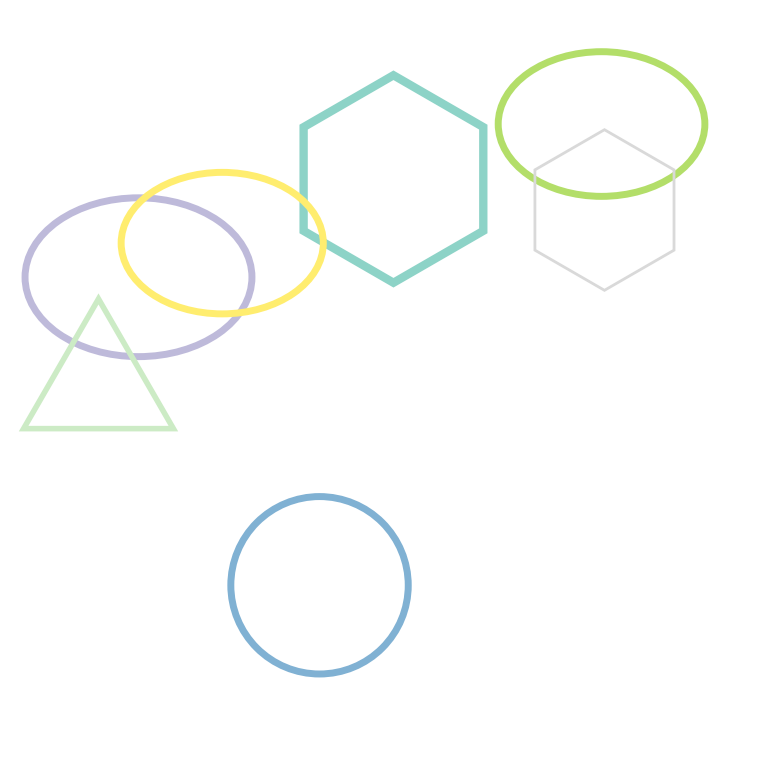[{"shape": "hexagon", "thickness": 3, "radius": 0.67, "center": [0.511, 0.768]}, {"shape": "oval", "thickness": 2.5, "radius": 0.74, "center": [0.18, 0.64]}, {"shape": "circle", "thickness": 2.5, "radius": 0.58, "center": [0.415, 0.24]}, {"shape": "oval", "thickness": 2.5, "radius": 0.67, "center": [0.781, 0.839]}, {"shape": "hexagon", "thickness": 1, "radius": 0.52, "center": [0.785, 0.727]}, {"shape": "triangle", "thickness": 2, "radius": 0.56, "center": [0.128, 0.499]}, {"shape": "oval", "thickness": 2.5, "radius": 0.66, "center": [0.289, 0.684]}]